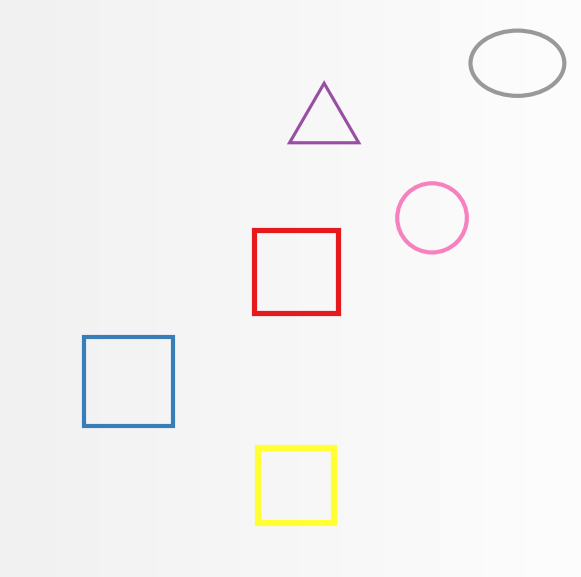[{"shape": "square", "thickness": 2.5, "radius": 0.36, "center": [0.509, 0.53]}, {"shape": "square", "thickness": 2, "radius": 0.38, "center": [0.221, 0.339]}, {"shape": "triangle", "thickness": 1.5, "radius": 0.34, "center": [0.558, 0.786]}, {"shape": "square", "thickness": 3, "radius": 0.33, "center": [0.509, 0.158]}, {"shape": "circle", "thickness": 2, "radius": 0.3, "center": [0.743, 0.622]}, {"shape": "oval", "thickness": 2, "radius": 0.4, "center": [0.89, 0.89]}]